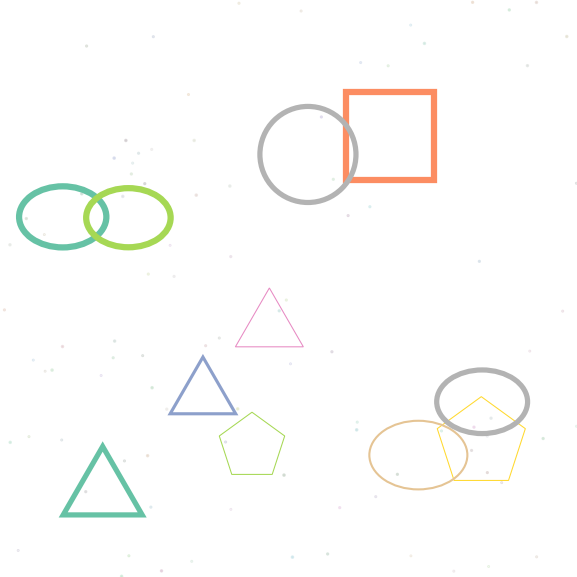[{"shape": "oval", "thickness": 3, "radius": 0.38, "center": [0.109, 0.624]}, {"shape": "triangle", "thickness": 2.5, "radius": 0.39, "center": [0.178, 0.147]}, {"shape": "square", "thickness": 3, "radius": 0.38, "center": [0.675, 0.763]}, {"shape": "triangle", "thickness": 1.5, "radius": 0.33, "center": [0.351, 0.315]}, {"shape": "triangle", "thickness": 0.5, "radius": 0.34, "center": [0.466, 0.433]}, {"shape": "pentagon", "thickness": 0.5, "radius": 0.3, "center": [0.436, 0.226]}, {"shape": "oval", "thickness": 3, "radius": 0.37, "center": [0.222, 0.622]}, {"shape": "pentagon", "thickness": 0.5, "radius": 0.4, "center": [0.833, 0.232]}, {"shape": "oval", "thickness": 1, "radius": 0.42, "center": [0.724, 0.211]}, {"shape": "circle", "thickness": 2.5, "radius": 0.42, "center": [0.533, 0.732]}, {"shape": "oval", "thickness": 2.5, "radius": 0.39, "center": [0.835, 0.303]}]